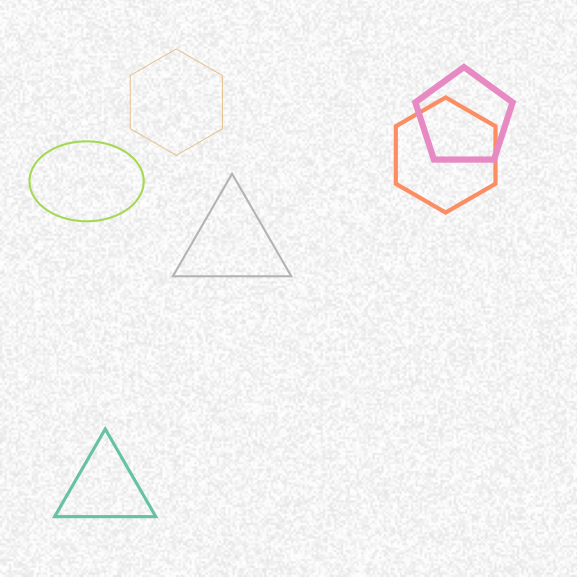[{"shape": "triangle", "thickness": 1.5, "radius": 0.51, "center": [0.182, 0.155]}, {"shape": "hexagon", "thickness": 2, "radius": 0.5, "center": [0.772, 0.731]}, {"shape": "pentagon", "thickness": 3, "radius": 0.44, "center": [0.803, 0.794]}, {"shape": "oval", "thickness": 1, "radius": 0.49, "center": [0.15, 0.685]}, {"shape": "hexagon", "thickness": 0.5, "radius": 0.46, "center": [0.305, 0.822]}, {"shape": "triangle", "thickness": 1, "radius": 0.59, "center": [0.402, 0.58]}]